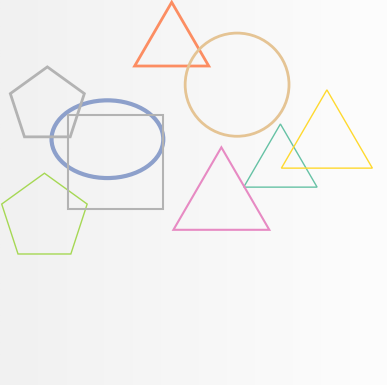[{"shape": "triangle", "thickness": 1, "radius": 0.55, "center": [0.724, 0.569]}, {"shape": "triangle", "thickness": 2, "radius": 0.55, "center": [0.443, 0.884]}, {"shape": "oval", "thickness": 3, "radius": 0.72, "center": [0.277, 0.638]}, {"shape": "triangle", "thickness": 1.5, "radius": 0.71, "center": [0.571, 0.475]}, {"shape": "pentagon", "thickness": 1, "radius": 0.58, "center": [0.115, 0.434]}, {"shape": "triangle", "thickness": 1, "radius": 0.68, "center": [0.844, 0.631]}, {"shape": "circle", "thickness": 2, "radius": 0.67, "center": [0.612, 0.78]}, {"shape": "square", "thickness": 1.5, "radius": 0.61, "center": [0.298, 0.579]}, {"shape": "pentagon", "thickness": 2, "radius": 0.5, "center": [0.122, 0.726]}]